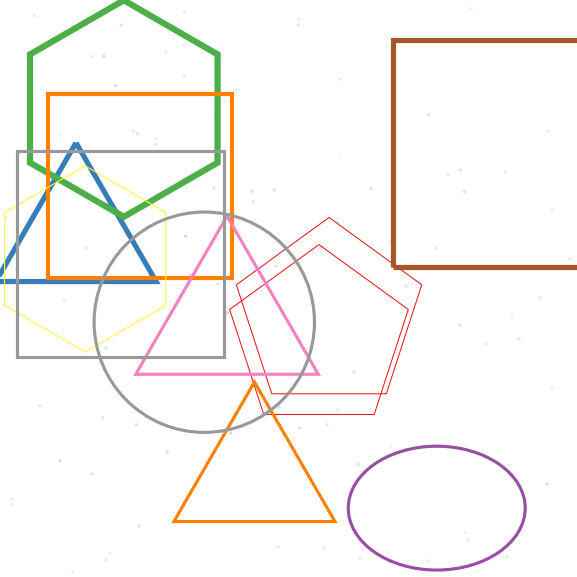[{"shape": "pentagon", "thickness": 0.5, "radius": 0.81, "center": [0.552, 0.413]}, {"shape": "pentagon", "thickness": 0.5, "radius": 0.84, "center": [0.57, 0.454]}, {"shape": "triangle", "thickness": 2.5, "radius": 0.8, "center": [0.132, 0.592]}, {"shape": "hexagon", "thickness": 3, "radius": 0.94, "center": [0.214, 0.811]}, {"shape": "oval", "thickness": 1.5, "radius": 0.77, "center": [0.756, 0.119]}, {"shape": "triangle", "thickness": 1.5, "radius": 0.81, "center": [0.441, 0.177]}, {"shape": "square", "thickness": 2, "radius": 0.8, "center": [0.242, 0.677]}, {"shape": "hexagon", "thickness": 0.5, "radius": 0.81, "center": [0.147, 0.551]}, {"shape": "square", "thickness": 2.5, "radius": 0.98, "center": [0.877, 0.733]}, {"shape": "triangle", "thickness": 1.5, "radius": 0.91, "center": [0.393, 0.442]}, {"shape": "square", "thickness": 1.5, "radius": 0.89, "center": [0.209, 0.559]}, {"shape": "circle", "thickness": 1.5, "radius": 0.95, "center": [0.354, 0.441]}]